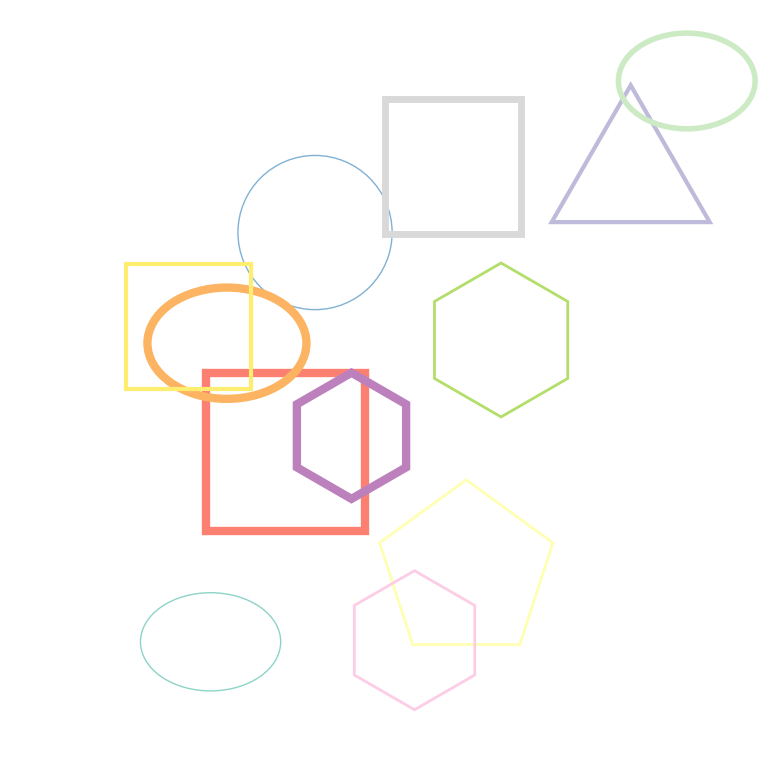[{"shape": "oval", "thickness": 0.5, "radius": 0.46, "center": [0.273, 0.166]}, {"shape": "pentagon", "thickness": 1, "radius": 0.59, "center": [0.606, 0.259]}, {"shape": "triangle", "thickness": 1.5, "radius": 0.59, "center": [0.819, 0.771]}, {"shape": "square", "thickness": 3, "radius": 0.51, "center": [0.371, 0.413]}, {"shape": "circle", "thickness": 0.5, "radius": 0.5, "center": [0.409, 0.698]}, {"shape": "oval", "thickness": 3, "radius": 0.52, "center": [0.295, 0.554]}, {"shape": "hexagon", "thickness": 1, "radius": 0.5, "center": [0.651, 0.558]}, {"shape": "hexagon", "thickness": 1, "radius": 0.45, "center": [0.538, 0.169]}, {"shape": "square", "thickness": 2.5, "radius": 0.44, "center": [0.588, 0.784]}, {"shape": "hexagon", "thickness": 3, "radius": 0.41, "center": [0.456, 0.434]}, {"shape": "oval", "thickness": 2, "radius": 0.44, "center": [0.892, 0.895]}, {"shape": "square", "thickness": 1.5, "radius": 0.41, "center": [0.245, 0.576]}]